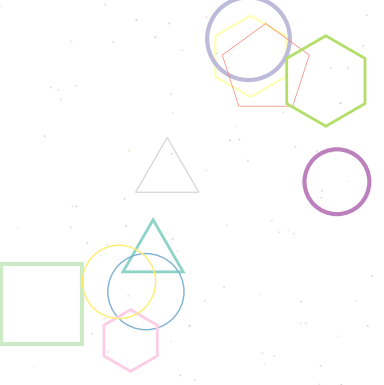[{"shape": "triangle", "thickness": 2, "radius": 0.45, "center": [0.398, 0.339]}, {"shape": "hexagon", "thickness": 1.5, "radius": 0.53, "center": [0.651, 0.854]}, {"shape": "circle", "thickness": 3, "radius": 0.54, "center": [0.646, 0.899]}, {"shape": "pentagon", "thickness": 0.5, "radius": 0.59, "center": [0.69, 0.82]}, {"shape": "circle", "thickness": 1, "radius": 0.49, "center": [0.379, 0.242]}, {"shape": "hexagon", "thickness": 2, "radius": 0.59, "center": [0.846, 0.79]}, {"shape": "hexagon", "thickness": 2, "radius": 0.4, "center": [0.339, 0.116]}, {"shape": "triangle", "thickness": 1, "radius": 0.47, "center": [0.434, 0.548]}, {"shape": "circle", "thickness": 3, "radius": 0.42, "center": [0.875, 0.528]}, {"shape": "square", "thickness": 3, "radius": 0.52, "center": [0.108, 0.211]}, {"shape": "circle", "thickness": 1, "radius": 0.48, "center": [0.309, 0.268]}]